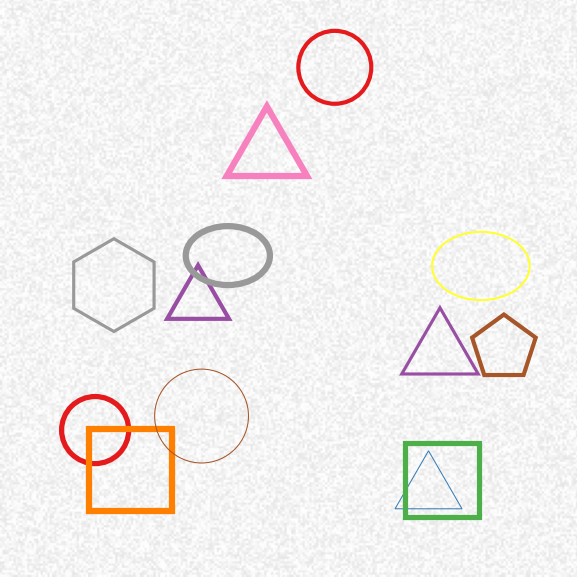[{"shape": "circle", "thickness": 2, "radius": 0.32, "center": [0.58, 0.883]}, {"shape": "circle", "thickness": 2.5, "radius": 0.29, "center": [0.165, 0.254]}, {"shape": "triangle", "thickness": 0.5, "radius": 0.33, "center": [0.742, 0.152]}, {"shape": "square", "thickness": 2.5, "radius": 0.32, "center": [0.765, 0.168]}, {"shape": "triangle", "thickness": 1.5, "radius": 0.38, "center": [0.762, 0.39]}, {"shape": "triangle", "thickness": 2, "radius": 0.31, "center": [0.343, 0.478]}, {"shape": "square", "thickness": 3, "radius": 0.36, "center": [0.226, 0.185]}, {"shape": "oval", "thickness": 1, "radius": 0.42, "center": [0.833, 0.539]}, {"shape": "pentagon", "thickness": 2, "radius": 0.29, "center": [0.873, 0.397]}, {"shape": "circle", "thickness": 0.5, "radius": 0.41, "center": [0.349, 0.279]}, {"shape": "triangle", "thickness": 3, "radius": 0.4, "center": [0.462, 0.735]}, {"shape": "hexagon", "thickness": 1.5, "radius": 0.4, "center": [0.197, 0.505]}, {"shape": "oval", "thickness": 3, "radius": 0.36, "center": [0.395, 0.557]}]